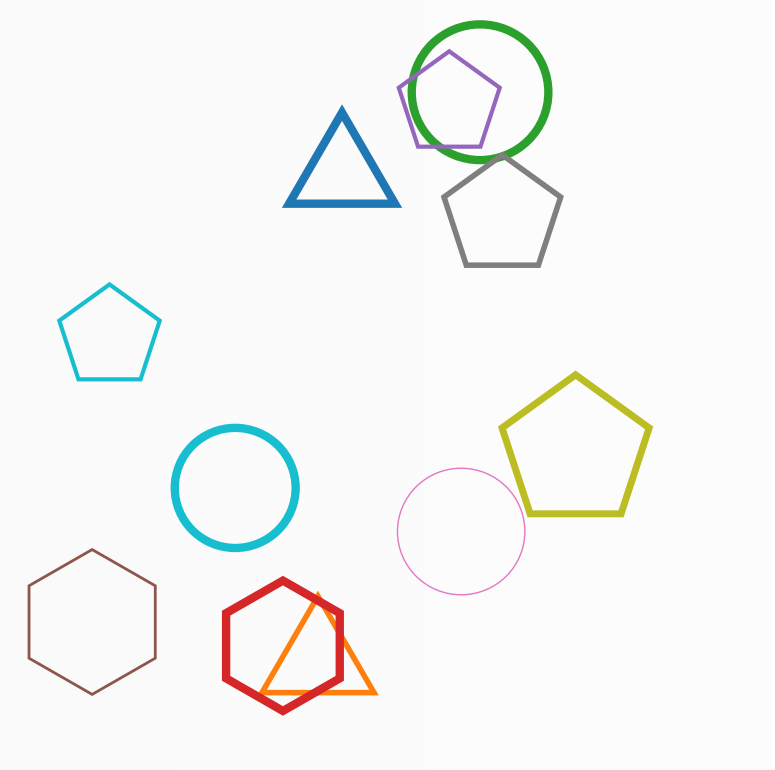[{"shape": "triangle", "thickness": 3, "radius": 0.39, "center": [0.441, 0.775]}, {"shape": "triangle", "thickness": 2, "radius": 0.42, "center": [0.41, 0.142]}, {"shape": "circle", "thickness": 3, "radius": 0.44, "center": [0.619, 0.88]}, {"shape": "hexagon", "thickness": 3, "radius": 0.42, "center": [0.365, 0.161]}, {"shape": "pentagon", "thickness": 1.5, "radius": 0.34, "center": [0.58, 0.865]}, {"shape": "hexagon", "thickness": 1, "radius": 0.47, "center": [0.119, 0.192]}, {"shape": "circle", "thickness": 0.5, "radius": 0.41, "center": [0.595, 0.31]}, {"shape": "pentagon", "thickness": 2, "radius": 0.4, "center": [0.648, 0.72]}, {"shape": "pentagon", "thickness": 2.5, "radius": 0.5, "center": [0.743, 0.413]}, {"shape": "pentagon", "thickness": 1.5, "radius": 0.34, "center": [0.141, 0.562]}, {"shape": "circle", "thickness": 3, "radius": 0.39, "center": [0.303, 0.366]}]